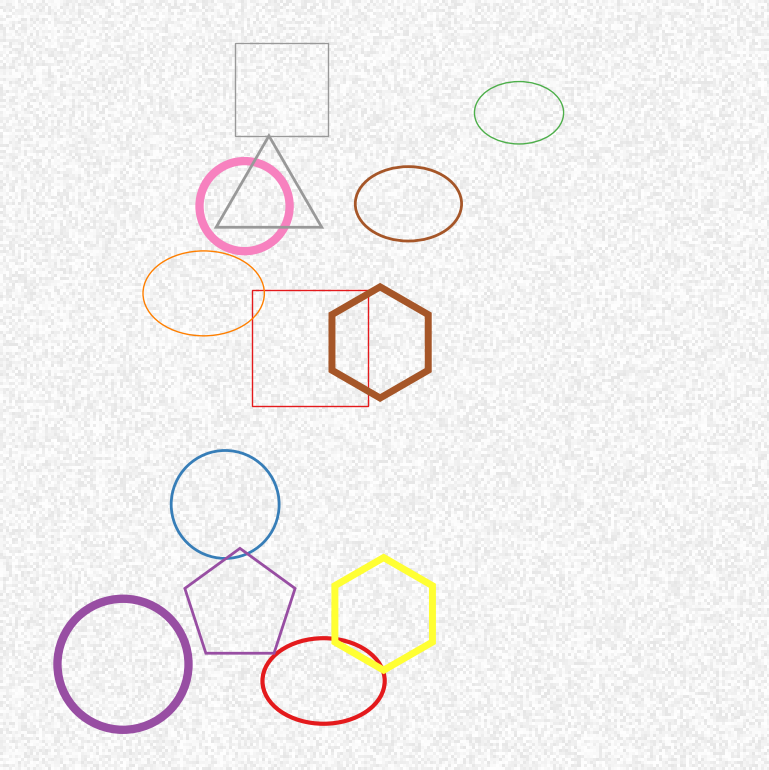[{"shape": "oval", "thickness": 1.5, "radius": 0.4, "center": [0.42, 0.116]}, {"shape": "square", "thickness": 0.5, "radius": 0.38, "center": [0.403, 0.548]}, {"shape": "circle", "thickness": 1, "radius": 0.35, "center": [0.292, 0.345]}, {"shape": "oval", "thickness": 0.5, "radius": 0.29, "center": [0.674, 0.854]}, {"shape": "circle", "thickness": 3, "radius": 0.43, "center": [0.16, 0.137]}, {"shape": "pentagon", "thickness": 1, "radius": 0.38, "center": [0.312, 0.213]}, {"shape": "oval", "thickness": 0.5, "radius": 0.39, "center": [0.265, 0.619]}, {"shape": "hexagon", "thickness": 2.5, "radius": 0.37, "center": [0.498, 0.203]}, {"shape": "oval", "thickness": 1, "radius": 0.35, "center": [0.53, 0.735]}, {"shape": "hexagon", "thickness": 2.5, "radius": 0.36, "center": [0.494, 0.555]}, {"shape": "circle", "thickness": 3, "radius": 0.29, "center": [0.318, 0.732]}, {"shape": "square", "thickness": 0.5, "radius": 0.3, "center": [0.365, 0.884]}, {"shape": "triangle", "thickness": 1, "radius": 0.4, "center": [0.349, 0.744]}]